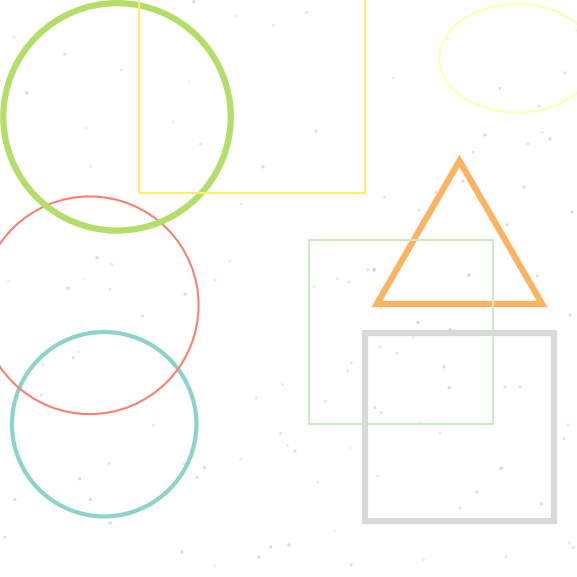[{"shape": "circle", "thickness": 2, "radius": 0.8, "center": [0.18, 0.265]}, {"shape": "oval", "thickness": 1, "radius": 0.67, "center": [0.895, 0.898]}, {"shape": "circle", "thickness": 1, "radius": 0.94, "center": [0.155, 0.471]}, {"shape": "triangle", "thickness": 3, "radius": 0.83, "center": [0.796, 0.555]}, {"shape": "circle", "thickness": 3, "radius": 0.98, "center": [0.203, 0.797]}, {"shape": "square", "thickness": 3, "radius": 0.82, "center": [0.795, 0.26]}, {"shape": "square", "thickness": 1, "radius": 0.8, "center": [0.695, 0.424]}, {"shape": "square", "thickness": 1, "radius": 0.98, "center": [0.436, 0.86]}]